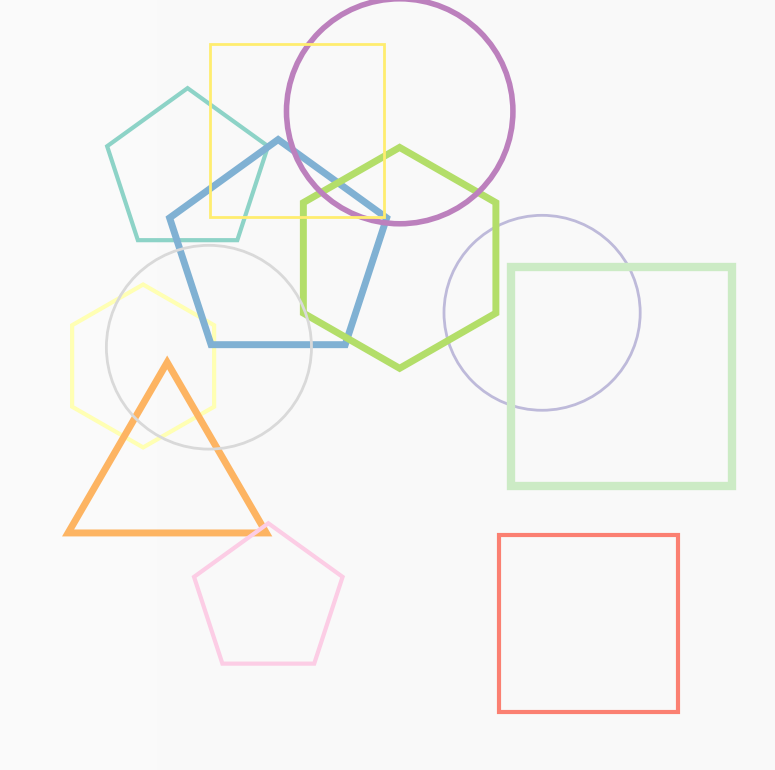[{"shape": "pentagon", "thickness": 1.5, "radius": 0.55, "center": [0.242, 0.776]}, {"shape": "hexagon", "thickness": 1.5, "radius": 0.53, "center": [0.185, 0.525]}, {"shape": "circle", "thickness": 1, "radius": 0.63, "center": [0.699, 0.594]}, {"shape": "square", "thickness": 1.5, "radius": 0.58, "center": [0.759, 0.19]}, {"shape": "pentagon", "thickness": 2.5, "radius": 0.74, "center": [0.359, 0.672]}, {"shape": "triangle", "thickness": 2.5, "radius": 0.74, "center": [0.216, 0.382]}, {"shape": "hexagon", "thickness": 2.5, "radius": 0.72, "center": [0.516, 0.665]}, {"shape": "pentagon", "thickness": 1.5, "radius": 0.5, "center": [0.346, 0.22]}, {"shape": "circle", "thickness": 1, "radius": 0.66, "center": [0.27, 0.549]}, {"shape": "circle", "thickness": 2, "radius": 0.73, "center": [0.516, 0.855]}, {"shape": "square", "thickness": 3, "radius": 0.71, "center": [0.802, 0.511]}, {"shape": "square", "thickness": 1, "radius": 0.56, "center": [0.384, 0.83]}]